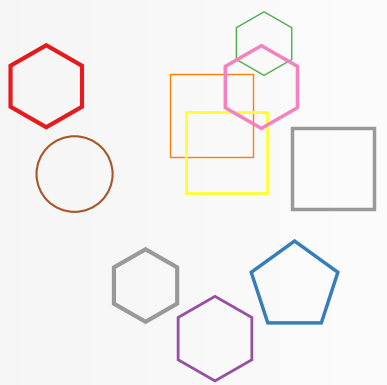[{"shape": "hexagon", "thickness": 3, "radius": 0.53, "center": [0.119, 0.776]}, {"shape": "pentagon", "thickness": 2.5, "radius": 0.59, "center": [0.76, 0.256]}, {"shape": "hexagon", "thickness": 1, "radius": 0.41, "center": [0.681, 0.887]}, {"shape": "hexagon", "thickness": 2, "radius": 0.55, "center": [0.555, 0.12]}, {"shape": "square", "thickness": 1, "radius": 0.54, "center": [0.546, 0.7]}, {"shape": "square", "thickness": 2, "radius": 0.53, "center": [0.585, 0.604]}, {"shape": "circle", "thickness": 1.5, "radius": 0.49, "center": [0.192, 0.548]}, {"shape": "hexagon", "thickness": 2.5, "radius": 0.54, "center": [0.675, 0.774]}, {"shape": "square", "thickness": 2.5, "radius": 0.53, "center": [0.859, 0.562]}, {"shape": "hexagon", "thickness": 3, "radius": 0.47, "center": [0.376, 0.258]}]